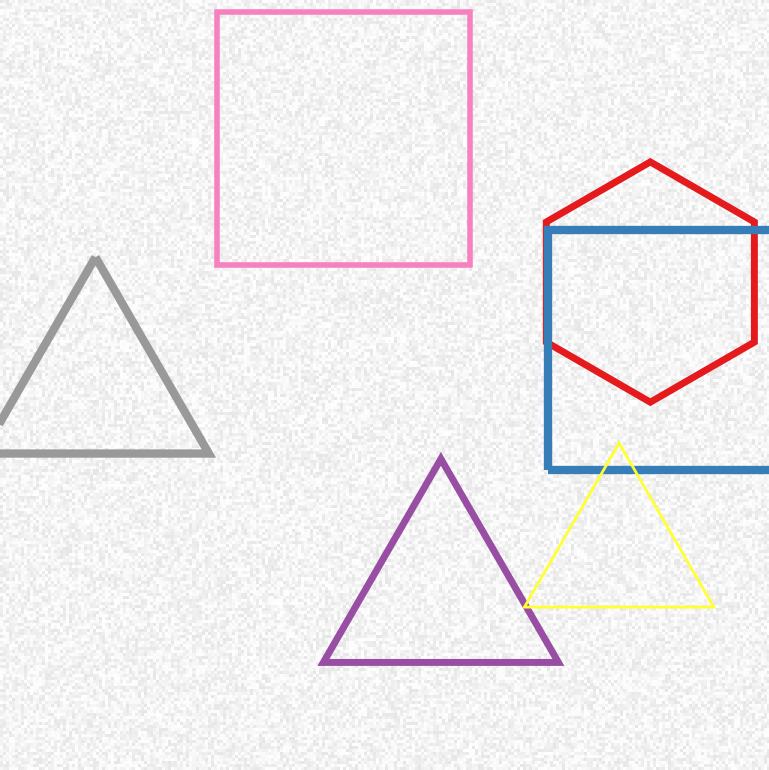[{"shape": "hexagon", "thickness": 2.5, "radius": 0.78, "center": [0.845, 0.634]}, {"shape": "square", "thickness": 3, "radius": 0.78, "center": [0.867, 0.546]}, {"shape": "triangle", "thickness": 2.5, "radius": 0.88, "center": [0.573, 0.228]}, {"shape": "triangle", "thickness": 1, "radius": 0.71, "center": [0.804, 0.283]}, {"shape": "square", "thickness": 2, "radius": 0.82, "center": [0.446, 0.82]}, {"shape": "triangle", "thickness": 3, "radius": 0.85, "center": [0.124, 0.496]}]